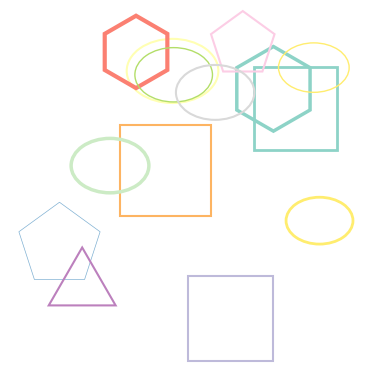[{"shape": "square", "thickness": 2, "radius": 0.54, "center": [0.767, 0.718]}, {"shape": "hexagon", "thickness": 2.5, "radius": 0.55, "center": [0.71, 0.769]}, {"shape": "oval", "thickness": 1.5, "radius": 0.6, "center": [0.448, 0.816]}, {"shape": "square", "thickness": 1.5, "radius": 0.55, "center": [0.599, 0.174]}, {"shape": "hexagon", "thickness": 3, "radius": 0.47, "center": [0.353, 0.865]}, {"shape": "pentagon", "thickness": 0.5, "radius": 0.55, "center": [0.155, 0.364]}, {"shape": "square", "thickness": 1.5, "radius": 0.59, "center": [0.43, 0.557]}, {"shape": "oval", "thickness": 1, "radius": 0.5, "center": [0.451, 0.806]}, {"shape": "pentagon", "thickness": 1.5, "radius": 0.43, "center": [0.631, 0.884]}, {"shape": "oval", "thickness": 1.5, "radius": 0.51, "center": [0.559, 0.76]}, {"shape": "triangle", "thickness": 1.5, "radius": 0.5, "center": [0.213, 0.257]}, {"shape": "oval", "thickness": 2.5, "radius": 0.5, "center": [0.286, 0.57]}, {"shape": "oval", "thickness": 2, "radius": 0.43, "center": [0.83, 0.427]}, {"shape": "oval", "thickness": 1, "radius": 0.46, "center": [0.815, 0.824]}]